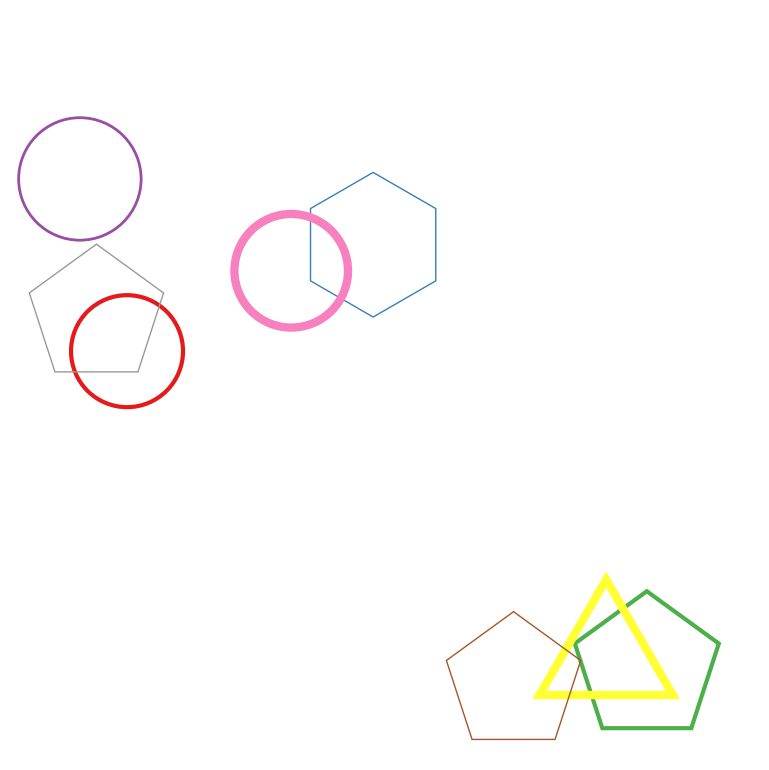[{"shape": "circle", "thickness": 1.5, "radius": 0.36, "center": [0.165, 0.544]}, {"shape": "hexagon", "thickness": 0.5, "radius": 0.47, "center": [0.485, 0.682]}, {"shape": "pentagon", "thickness": 1.5, "radius": 0.49, "center": [0.84, 0.134]}, {"shape": "circle", "thickness": 1, "radius": 0.4, "center": [0.104, 0.768]}, {"shape": "triangle", "thickness": 3, "radius": 0.5, "center": [0.787, 0.147]}, {"shape": "pentagon", "thickness": 0.5, "radius": 0.46, "center": [0.667, 0.114]}, {"shape": "circle", "thickness": 3, "radius": 0.37, "center": [0.378, 0.648]}, {"shape": "pentagon", "thickness": 0.5, "radius": 0.46, "center": [0.125, 0.591]}]